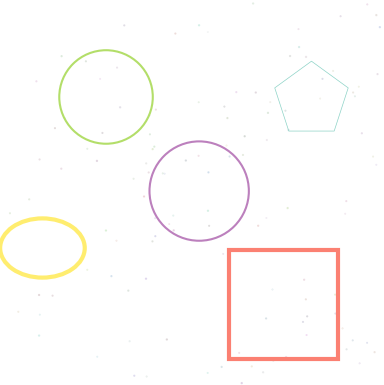[{"shape": "pentagon", "thickness": 0.5, "radius": 0.5, "center": [0.809, 0.741]}, {"shape": "square", "thickness": 3, "radius": 0.71, "center": [0.737, 0.208]}, {"shape": "circle", "thickness": 1.5, "radius": 0.61, "center": [0.275, 0.748]}, {"shape": "circle", "thickness": 1.5, "radius": 0.65, "center": [0.517, 0.504]}, {"shape": "oval", "thickness": 3, "radius": 0.55, "center": [0.11, 0.356]}]